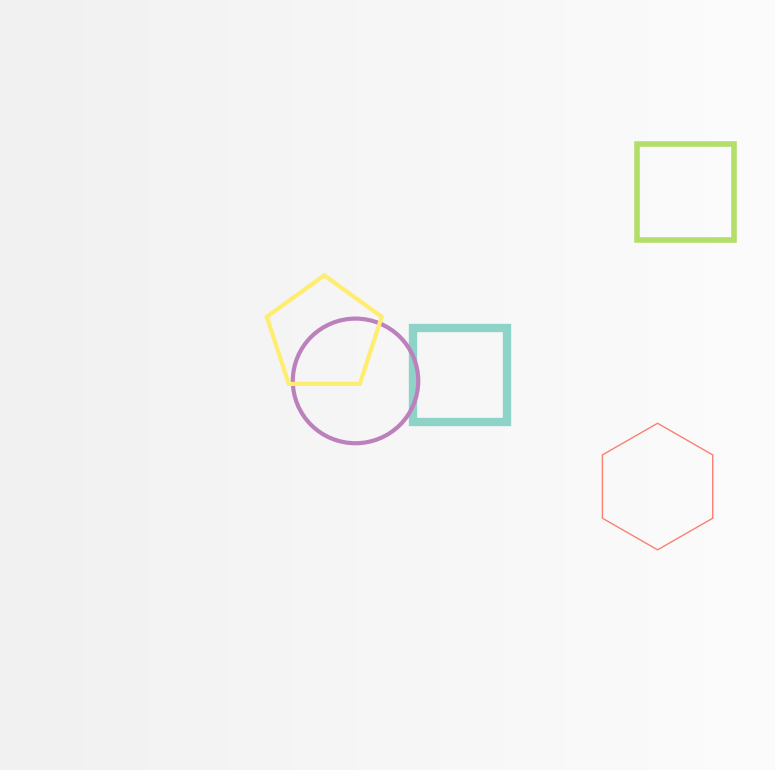[{"shape": "square", "thickness": 3, "radius": 0.3, "center": [0.594, 0.513]}, {"shape": "hexagon", "thickness": 0.5, "radius": 0.41, "center": [0.848, 0.368]}, {"shape": "square", "thickness": 2, "radius": 0.31, "center": [0.885, 0.751]}, {"shape": "circle", "thickness": 1.5, "radius": 0.4, "center": [0.459, 0.505]}, {"shape": "pentagon", "thickness": 1.5, "radius": 0.39, "center": [0.418, 0.565]}]